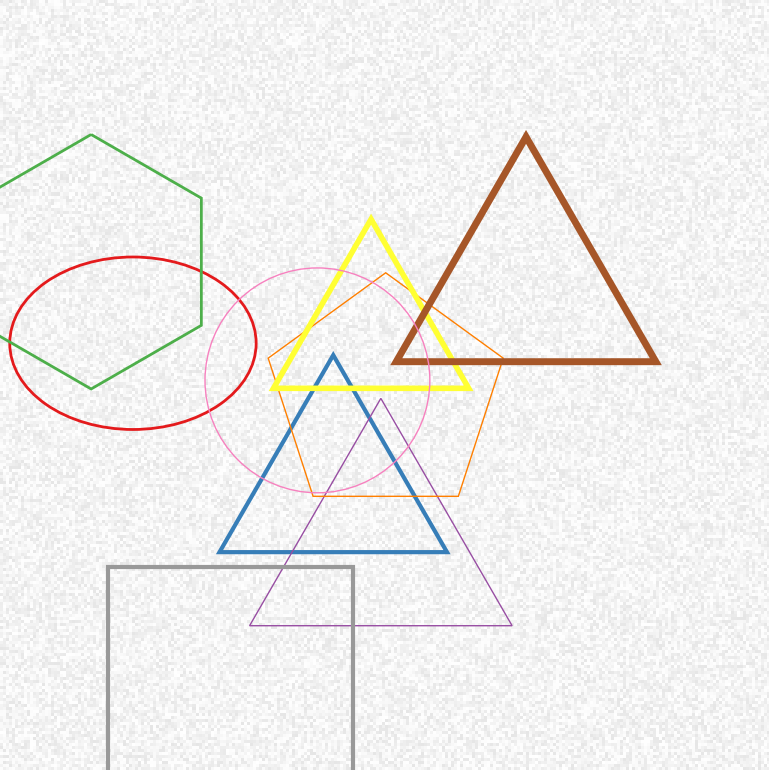[{"shape": "oval", "thickness": 1, "radius": 0.8, "center": [0.173, 0.554]}, {"shape": "triangle", "thickness": 1.5, "radius": 0.85, "center": [0.433, 0.368]}, {"shape": "hexagon", "thickness": 1, "radius": 0.83, "center": [0.118, 0.66]}, {"shape": "triangle", "thickness": 0.5, "radius": 0.98, "center": [0.495, 0.286]}, {"shape": "pentagon", "thickness": 0.5, "radius": 0.8, "center": [0.501, 0.485]}, {"shape": "triangle", "thickness": 2, "radius": 0.73, "center": [0.482, 0.569]}, {"shape": "triangle", "thickness": 2.5, "radius": 0.97, "center": [0.683, 0.628]}, {"shape": "circle", "thickness": 0.5, "radius": 0.73, "center": [0.412, 0.506]}, {"shape": "square", "thickness": 1.5, "radius": 0.8, "center": [0.3, 0.105]}]